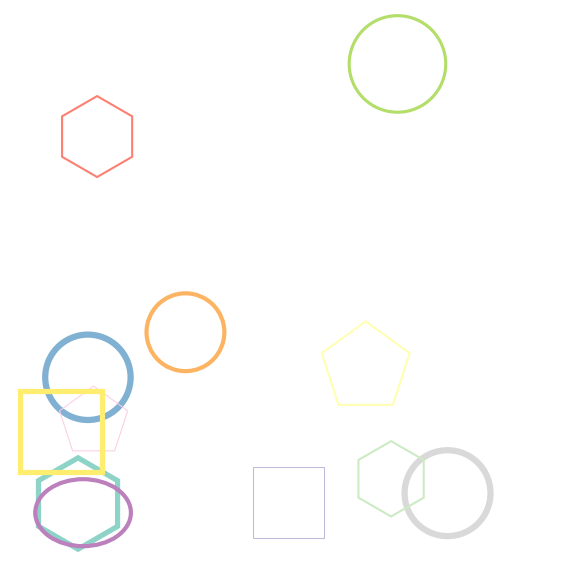[{"shape": "hexagon", "thickness": 2.5, "radius": 0.4, "center": [0.135, 0.127]}, {"shape": "pentagon", "thickness": 1, "radius": 0.4, "center": [0.633, 0.363]}, {"shape": "square", "thickness": 0.5, "radius": 0.31, "center": [0.5, 0.129]}, {"shape": "hexagon", "thickness": 1, "radius": 0.35, "center": [0.168, 0.763]}, {"shape": "circle", "thickness": 3, "radius": 0.37, "center": [0.152, 0.346]}, {"shape": "circle", "thickness": 2, "radius": 0.34, "center": [0.321, 0.424]}, {"shape": "circle", "thickness": 1.5, "radius": 0.42, "center": [0.688, 0.888]}, {"shape": "pentagon", "thickness": 0.5, "radius": 0.31, "center": [0.162, 0.269]}, {"shape": "circle", "thickness": 3, "radius": 0.37, "center": [0.775, 0.145]}, {"shape": "oval", "thickness": 2, "radius": 0.41, "center": [0.144, 0.111]}, {"shape": "hexagon", "thickness": 1, "radius": 0.33, "center": [0.677, 0.17]}, {"shape": "square", "thickness": 2.5, "radius": 0.35, "center": [0.106, 0.252]}]